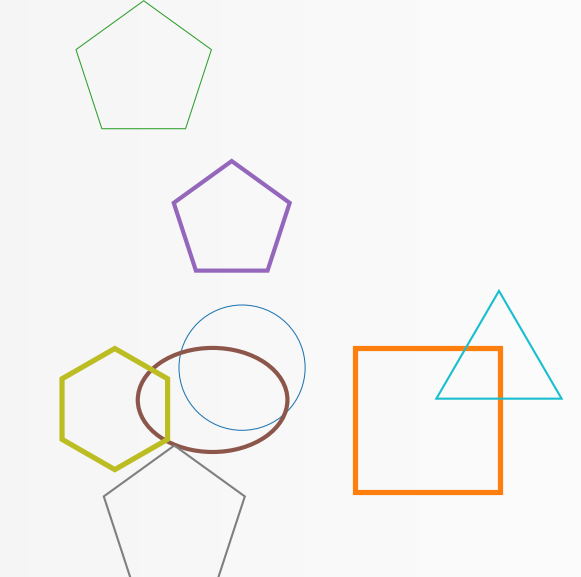[{"shape": "circle", "thickness": 0.5, "radius": 0.54, "center": [0.416, 0.362]}, {"shape": "square", "thickness": 2.5, "radius": 0.63, "center": [0.735, 0.272]}, {"shape": "pentagon", "thickness": 0.5, "radius": 0.61, "center": [0.247, 0.875]}, {"shape": "pentagon", "thickness": 2, "radius": 0.52, "center": [0.399, 0.615]}, {"shape": "oval", "thickness": 2, "radius": 0.64, "center": [0.366, 0.307]}, {"shape": "pentagon", "thickness": 1, "radius": 0.64, "center": [0.3, 0.1]}, {"shape": "hexagon", "thickness": 2.5, "radius": 0.52, "center": [0.198, 0.291]}, {"shape": "triangle", "thickness": 1, "radius": 0.62, "center": [0.858, 0.371]}]